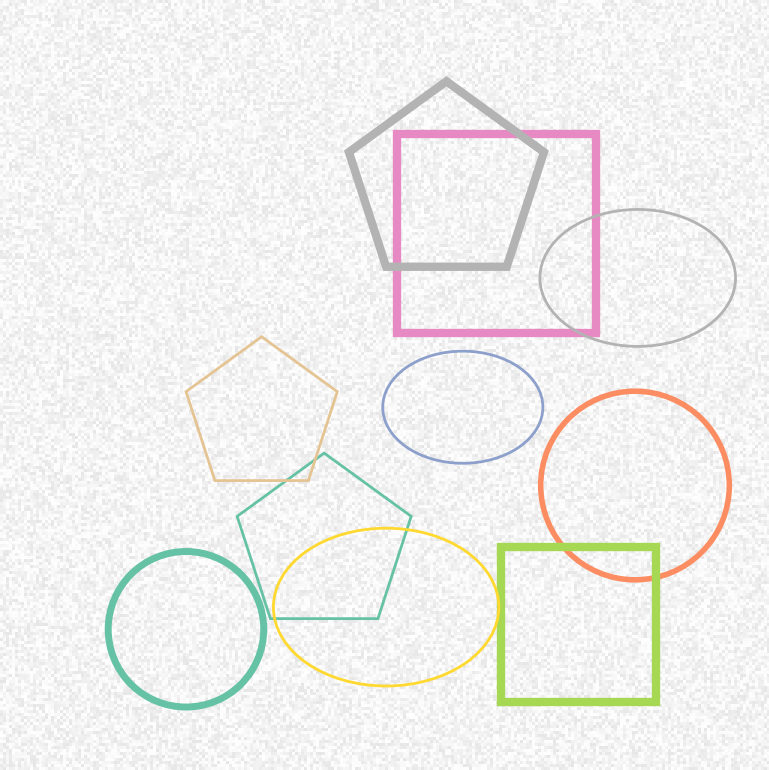[{"shape": "pentagon", "thickness": 1, "radius": 0.59, "center": [0.421, 0.293]}, {"shape": "circle", "thickness": 2.5, "radius": 0.5, "center": [0.242, 0.183]}, {"shape": "circle", "thickness": 2, "radius": 0.61, "center": [0.825, 0.369]}, {"shape": "oval", "thickness": 1, "radius": 0.52, "center": [0.601, 0.471]}, {"shape": "square", "thickness": 3, "radius": 0.65, "center": [0.645, 0.697]}, {"shape": "square", "thickness": 3, "radius": 0.5, "center": [0.751, 0.188]}, {"shape": "oval", "thickness": 1, "radius": 0.73, "center": [0.501, 0.212]}, {"shape": "pentagon", "thickness": 1, "radius": 0.52, "center": [0.34, 0.459]}, {"shape": "oval", "thickness": 1, "radius": 0.64, "center": [0.828, 0.639]}, {"shape": "pentagon", "thickness": 3, "radius": 0.67, "center": [0.58, 0.761]}]